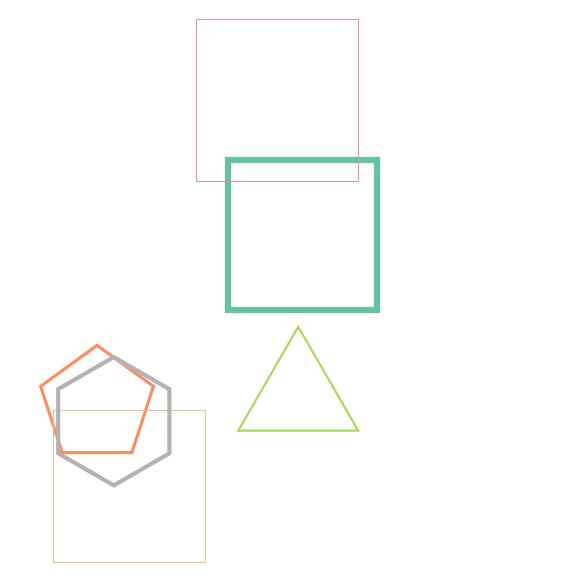[{"shape": "square", "thickness": 3, "radius": 0.65, "center": [0.524, 0.593]}, {"shape": "pentagon", "thickness": 1.5, "radius": 0.51, "center": [0.168, 0.298]}, {"shape": "square", "thickness": 0.5, "radius": 0.7, "center": [0.479, 0.826]}, {"shape": "triangle", "thickness": 1, "radius": 0.6, "center": [0.516, 0.313]}, {"shape": "square", "thickness": 0.5, "radius": 0.66, "center": [0.224, 0.158]}, {"shape": "hexagon", "thickness": 2, "radius": 0.56, "center": [0.197, 0.27]}]